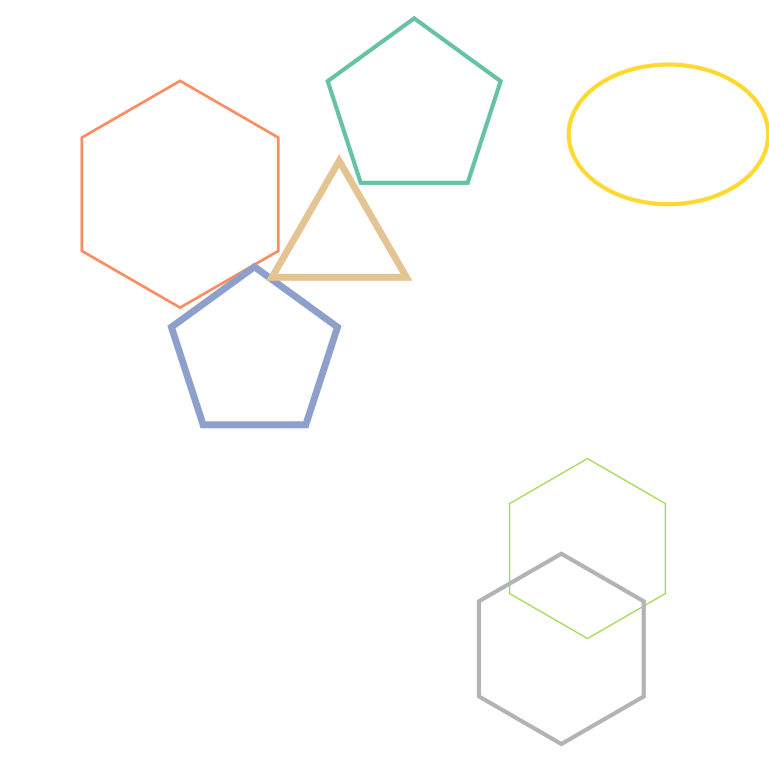[{"shape": "pentagon", "thickness": 1.5, "radius": 0.59, "center": [0.538, 0.858]}, {"shape": "hexagon", "thickness": 1, "radius": 0.74, "center": [0.234, 0.748]}, {"shape": "pentagon", "thickness": 2.5, "radius": 0.57, "center": [0.33, 0.54]}, {"shape": "hexagon", "thickness": 0.5, "radius": 0.58, "center": [0.763, 0.288]}, {"shape": "oval", "thickness": 1.5, "radius": 0.65, "center": [0.868, 0.825]}, {"shape": "triangle", "thickness": 2.5, "radius": 0.5, "center": [0.441, 0.69]}, {"shape": "hexagon", "thickness": 1.5, "radius": 0.62, "center": [0.729, 0.157]}]